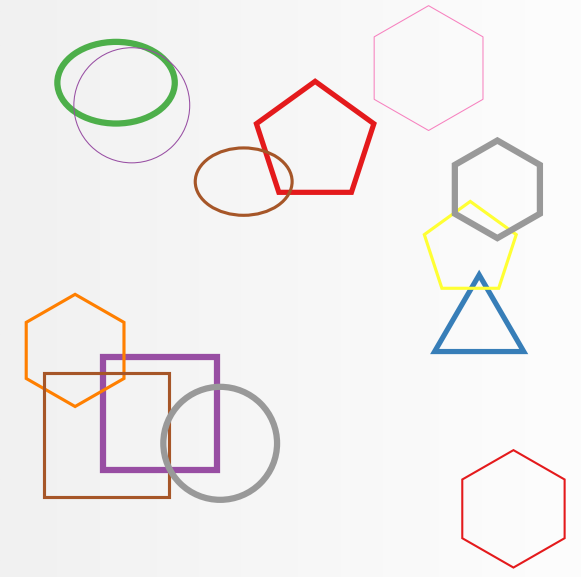[{"shape": "hexagon", "thickness": 1, "radius": 0.51, "center": [0.883, 0.118]}, {"shape": "pentagon", "thickness": 2.5, "radius": 0.53, "center": [0.542, 0.752]}, {"shape": "triangle", "thickness": 2.5, "radius": 0.44, "center": [0.824, 0.435]}, {"shape": "oval", "thickness": 3, "radius": 0.5, "center": [0.2, 0.856]}, {"shape": "square", "thickness": 3, "radius": 0.49, "center": [0.275, 0.283]}, {"shape": "circle", "thickness": 0.5, "radius": 0.5, "center": [0.227, 0.817]}, {"shape": "hexagon", "thickness": 1.5, "radius": 0.49, "center": [0.129, 0.392]}, {"shape": "pentagon", "thickness": 1.5, "radius": 0.42, "center": [0.809, 0.567]}, {"shape": "oval", "thickness": 1.5, "radius": 0.42, "center": [0.419, 0.685]}, {"shape": "square", "thickness": 1.5, "radius": 0.54, "center": [0.183, 0.246]}, {"shape": "hexagon", "thickness": 0.5, "radius": 0.54, "center": [0.737, 0.881]}, {"shape": "hexagon", "thickness": 3, "radius": 0.42, "center": [0.856, 0.671]}, {"shape": "circle", "thickness": 3, "radius": 0.49, "center": [0.379, 0.231]}]